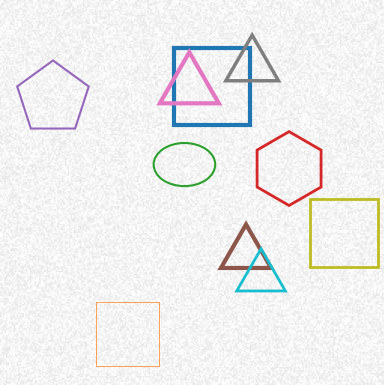[{"shape": "square", "thickness": 3, "radius": 0.5, "center": [0.551, 0.775]}, {"shape": "square", "thickness": 0.5, "radius": 0.41, "center": [0.331, 0.132]}, {"shape": "oval", "thickness": 1.5, "radius": 0.4, "center": [0.479, 0.573]}, {"shape": "hexagon", "thickness": 2, "radius": 0.48, "center": [0.751, 0.562]}, {"shape": "pentagon", "thickness": 1.5, "radius": 0.49, "center": [0.138, 0.745]}, {"shape": "triangle", "thickness": 3, "radius": 0.38, "center": [0.639, 0.342]}, {"shape": "triangle", "thickness": 3, "radius": 0.44, "center": [0.492, 0.776]}, {"shape": "triangle", "thickness": 2.5, "radius": 0.4, "center": [0.655, 0.83]}, {"shape": "square", "thickness": 2, "radius": 0.44, "center": [0.893, 0.395]}, {"shape": "triangle", "thickness": 2, "radius": 0.36, "center": [0.678, 0.281]}]